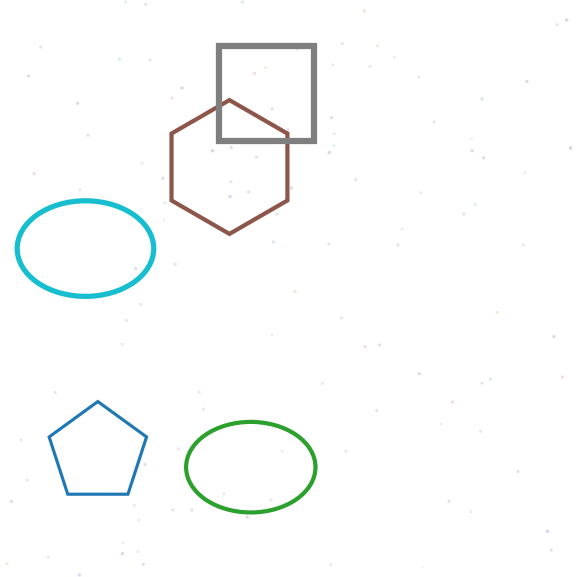[{"shape": "pentagon", "thickness": 1.5, "radius": 0.44, "center": [0.169, 0.215]}, {"shape": "oval", "thickness": 2, "radius": 0.56, "center": [0.434, 0.19]}, {"shape": "hexagon", "thickness": 2, "radius": 0.58, "center": [0.397, 0.71]}, {"shape": "square", "thickness": 3, "radius": 0.41, "center": [0.461, 0.837]}, {"shape": "oval", "thickness": 2.5, "radius": 0.59, "center": [0.148, 0.569]}]